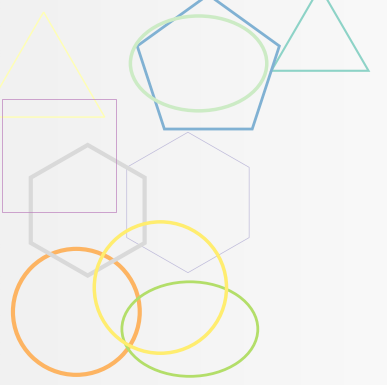[{"shape": "triangle", "thickness": 1.5, "radius": 0.72, "center": [0.826, 0.889]}, {"shape": "triangle", "thickness": 1, "radius": 0.91, "center": [0.113, 0.787]}, {"shape": "hexagon", "thickness": 0.5, "radius": 0.91, "center": [0.485, 0.474]}, {"shape": "pentagon", "thickness": 2, "radius": 0.96, "center": [0.538, 0.821]}, {"shape": "circle", "thickness": 3, "radius": 0.82, "center": [0.197, 0.19]}, {"shape": "oval", "thickness": 2, "radius": 0.88, "center": [0.49, 0.145]}, {"shape": "hexagon", "thickness": 3, "radius": 0.85, "center": [0.226, 0.454]}, {"shape": "square", "thickness": 0.5, "radius": 0.74, "center": [0.152, 0.596]}, {"shape": "oval", "thickness": 2.5, "radius": 0.88, "center": [0.512, 0.835]}, {"shape": "circle", "thickness": 2.5, "radius": 0.85, "center": [0.414, 0.253]}]